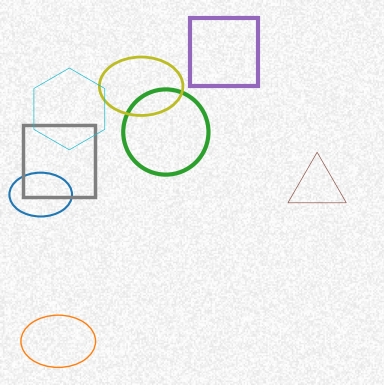[{"shape": "oval", "thickness": 1.5, "radius": 0.41, "center": [0.106, 0.495]}, {"shape": "oval", "thickness": 1, "radius": 0.48, "center": [0.151, 0.114]}, {"shape": "circle", "thickness": 3, "radius": 0.55, "center": [0.431, 0.657]}, {"shape": "square", "thickness": 3, "radius": 0.44, "center": [0.583, 0.865]}, {"shape": "triangle", "thickness": 0.5, "radius": 0.44, "center": [0.824, 0.517]}, {"shape": "square", "thickness": 2.5, "radius": 0.47, "center": [0.153, 0.582]}, {"shape": "oval", "thickness": 2, "radius": 0.54, "center": [0.367, 0.776]}, {"shape": "hexagon", "thickness": 0.5, "radius": 0.53, "center": [0.18, 0.717]}]